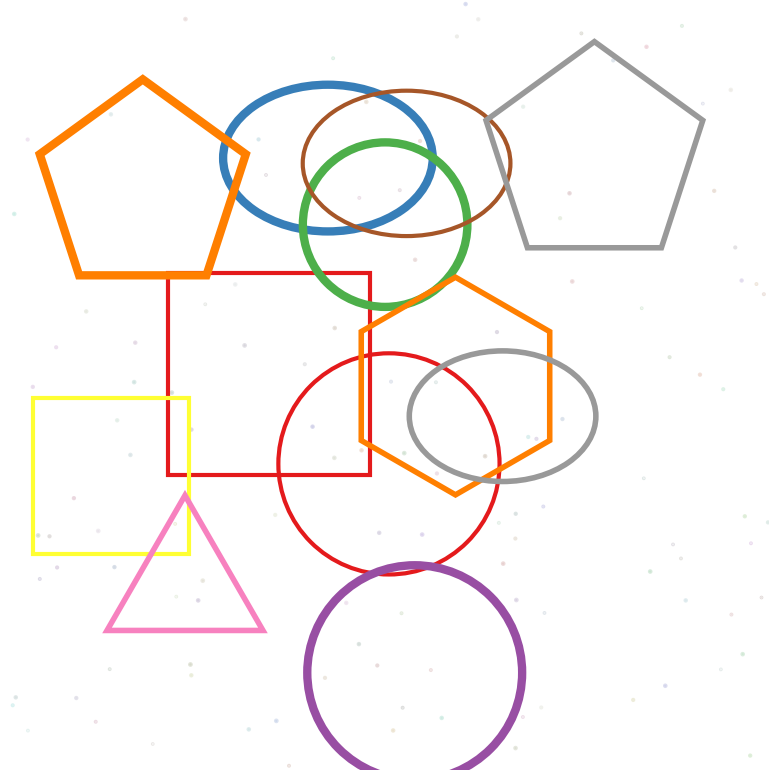[{"shape": "circle", "thickness": 1.5, "radius": 0.72, "center": [0.505, 0.398]}, {"shape": "square", "thickness": 1.5, "radius": 0.66, "center": [0.349, 0.515]}, {"shape": "oval", "thickness": 3, "radius": 0.68, "center": [0.426, 0.795]}, {"shape": "circle", "thickness": 3, "radius": 0.53, "center": [0.5, 0.708]}, {"shape": "circle", "thickness": 3, "radius": 0.7, "center": [0.539, 0.126]}, {"shape": "pentagon", "thickness": 3, "radius": 0.7, "center": [0.185, 0.756]}, {"shape": "hexagon", "thickness": 2, "radius": 0.71, "center": [0.592, 0.499]}, {"shape": "square", "thickness": 1.5, "radius": 0.51, "center": [0.144, 0.382]}, {"shape": "oval", "thickness": 1.5, "radius": 0.67, "center": [0.528, 0.788]}, {"shape": "triangle", "thickness": 2, "radius": 0.58, "center": [0.24, 0.24]}, {"shape": "pentagon", "thickness": 2, "radius": 0.74, "center": [0.772, 0.798]}, {"shape": "oval", "thickness": 2, "radius": 0.61, "center": [0.653, 0.459]}]